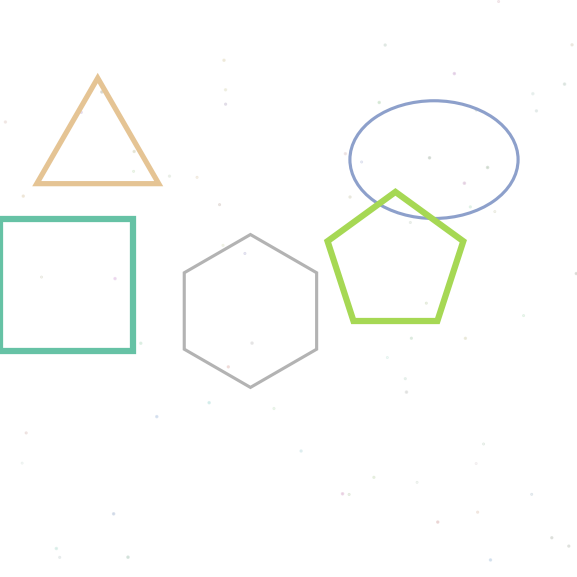[{"shape": "square", "thickness": 3, "radius": 0.57, "center": [0.115, 0.506]}, {"shape": "oval", "thickness": 1.5, "radius": 0.73, "center": [0.752, 0.723]}, {"shape": "pentagon", "thickness": 3, "radius": 0.62, "center": [0.685, 0.543]}, {"shape": "triangle", "thickness": 2.5, "radius": 0.61, "center": [0.169, 0.742]}, {"shape": "hexagon", "thickness": 1.5, "radius": 0.66, "center": [0.434, 0.461]}]